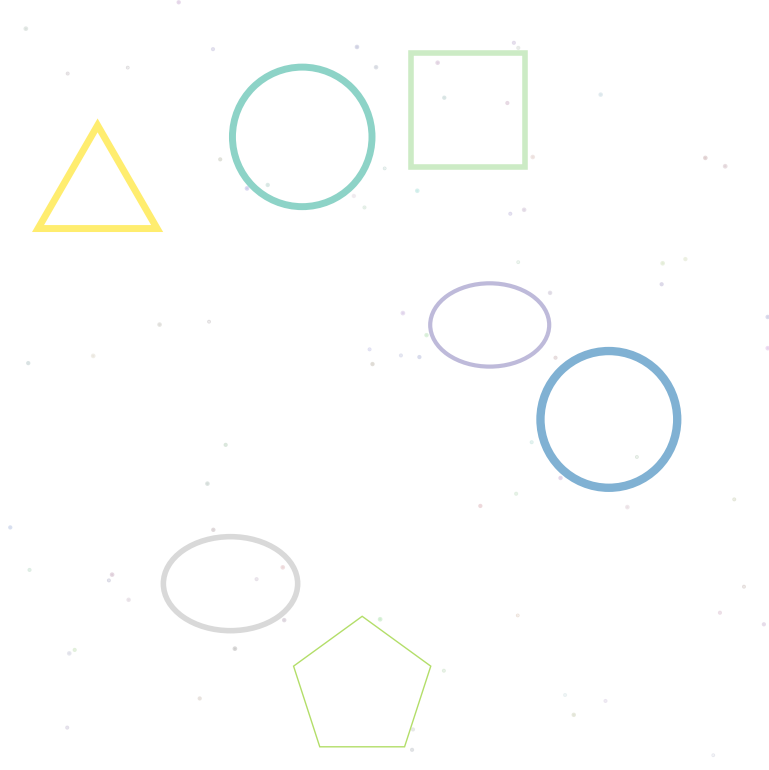[{"shape": "circle", "thickness": 2.5, "radius": 0.45, "center": [0.393, 0.822]}, {"shape": "oval", "thickness": 1.5, "radius": 0.39, "center": [0.636, 0.578]}, {"shape": "circle", "thickness": 3, "radius": 0.44, "center": [0.791, 0.455]}, {"shape": "pentagon", "thickness": 0.5, "radius": 0.47, "center": [0.47, 0.106]}, {"shape": "oval", "thickness": 2, "radius": 0.44, "center": [0.299, 0.242]}, {"shape": "square", "thickness": 2, "radius": 0.37, "center": [0.607, 0.857]}, {"shape": "triangle", "thickness": 2.5, "radius": 0.45, "center": [0.127, 0.748]}]